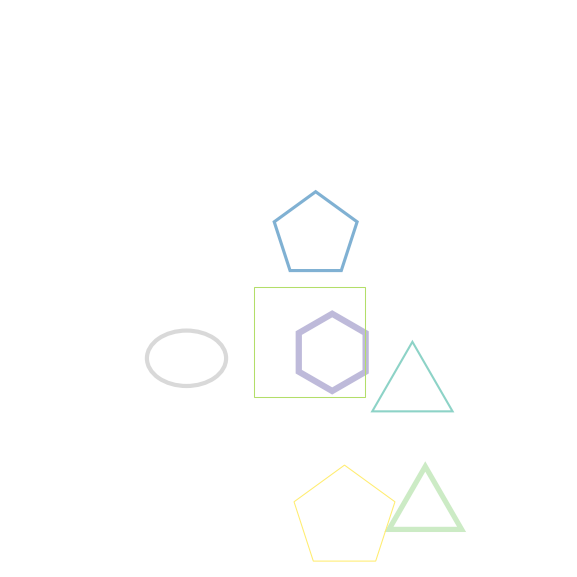[{"shape": "triangle", "thickness": 1, "radius": 0.4, "center": [0.714, 0.327]}, {"shape": "hexagon", "thickness": 3, "radius": 0.33, "center": [0.575, 0.389]}, {"shape": "pentagon", "thickness": 1.5, "radius": 0.38, "center": [0.547, 0.592]}, {"shape": "square", "thickness": 0.5, "radius": 0.48, "center": [0.535, 0.407]}, {"shape": "oval", "thickness": 2, "radius": 0.34, "center": [0.323, 0.379]}, {"shape": "triangle", "thickness": 2.5, "radius": 0.36, "center": [0.736, 0.119]}, {"shape": "pentagon", "thickness": 0.5, "radius": 0.46, "center": [0.597, 0.102]}]